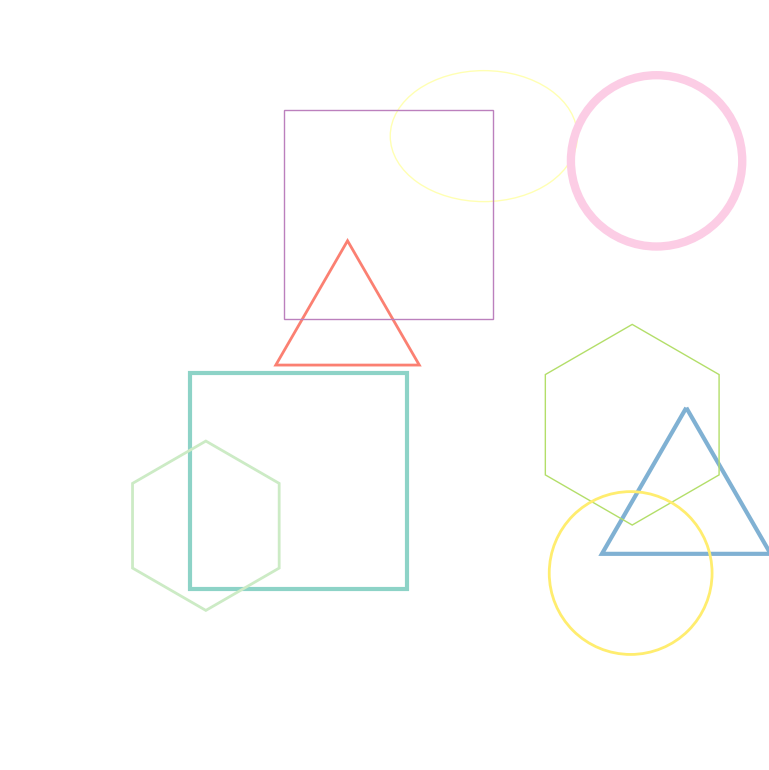[{"shape": "square", "thickness": 1.5, "radius": 0.7, "center": [0.388, 0.375]}, {"shape": "oval", "thickness": 0.5, "radius": 0.61, "center": [0.628, 0.823]}, {"shape": "triangle", "thickness": 1, "radius": 0.54, "center": [0.451, 0.58]}, {"shape": "triangle", "thickness": 1.5, "radius": 0.63, "center": [0.891, 0.344]}, {"shape": "hexagon", "thickness": 0.5, "radius": 0.65, "center": [0.821, 0.448]}, {"shape": "circle", "thickness": 3, "radius": 0.56, "center": [0.853, 0.791]}, {"shape": "square", "thickness": 0.5, "radius": 0.68, "center": [0.505, 0.721]}, {"shape": "hexagon", "thickness": 1, "radius": 0.55, "center": [0.267, 0.317]}, {"shape": "circle", "thickness": 1, "radius": 0.53, "center": [0.819, 0.256]}]